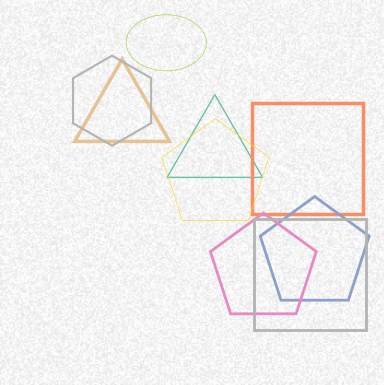[{"shape": "triangle", "thickness": 1, "radius": 0.72, "center": [0.558, 0.611]}, {"shape": "square", "thickness": 2.5, "radius": 0.72, "center": [0.799, 0.588]}, {"shape": "pentagon", "thickness": 2, "radius": 0.74, "center": [0.817, 0.341]}, {"shape": "pentagon", "thickness": 2, "radius": 0.72, "center": [0.684, 0.302]}, {"shape": "oval", "thickness": 0.5, "radius": 0.52, "center": [0.432, 0.889]}, {"shape": "pentagon", "thickness": 0.5, "radius": 0.73, "center": [0.559, 0.546]}, {"shape": "triangle", "thickness": 2.5, "radius": 0.71, "center": [0.317, 0.704]}, {"shape": "hexagon", "thickness": 1.5, "radius": 0.59, "center": [0.291, 0.739]}, {"shape": "square", "thickness": 2, "radius": 0.73, "center": [0.806, 0.287]}]